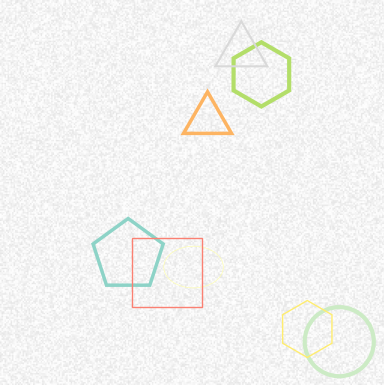[{"shape": "pentagon", "thickness": 2.5, "radius": 0.48, "center": [0.333, 0.337]}, {"shape": "oval", "thickness": 0.5, "radius": 0.39, "center": [0.503, 0.306]}, {"shape": "square", "thickness": 1, "radius": 0.45, "center": [0.433, 0.292]}, {"shape": "triangle", "thickness": 2.5, "radius": 0.36, "center": [0.539, 0.69]}, {"shape": "hexagon", "thickness": 3, "radius": 0.42, "center": [0.679, 0.807]}, {"shape": "triangle", "thickness": 1.5, "radius": 0.39, "center": [0.627, 0.867]}, {"shape": "circle", "thickness": 3, "radius": 0.45, "center": [0.881, 0.113]}, {"shape": "hexagon", "thickness": 1, "radius": 0.37, "center": [0.798, 0.145]}]